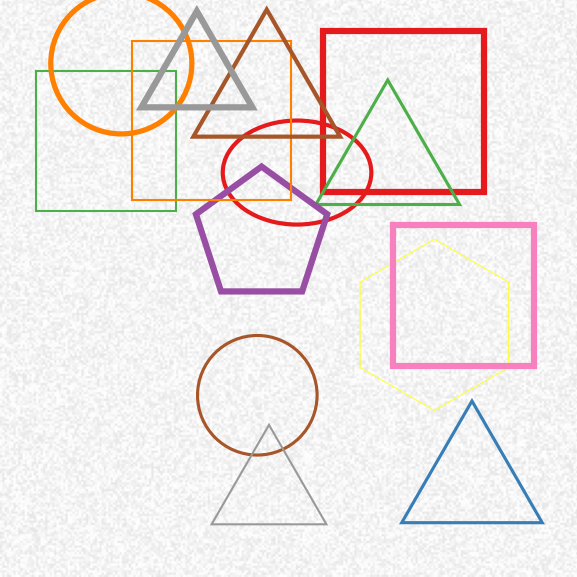[{"shape": "oval", "thickness": 2, "radius": 0.64, "center": [0.514, 0.7]}, {"shape": "square", "thickness": 3, "radius": 0.7, "center": [0.699, 0.805]}, {"shape": "triangle", "thickness": 1.5, "radius": 0.7, "center": [0.817, 0.164]}, {"shape": "triangle", "thickness": 1.5, "radius": 0.72, "center": [0.671, 0.717]}, {"shape": "square", "thickness": 1, "radius": 0.6, "center": [0.183, 0.755]}, {"shape": "pentagon", "thickness": 3, "radius": 0.6, "center": [0.453, 0.591]}, {"shape": "circle", "thickness": 2.5, "radius": 0.61, "center": [0.21, 0.889]}, {"shape": "square", "thickness": 1, "radius": 0.69, "center": [0.366, 0.791]}, {"shape": "hexagon", "thickness": 0.5, "radius": 0.74, "center": [0.752, 0.437]}, {"shape": "circle", "thickness": 1.5, "radius": 0.52, "center": [0.446, 0.315]}, {"shape": "triangle", "thickness": 2, "radius": 0.73, "center": [0.462, 0.836]}, {"shape": "square", "thickness": 3, "radius": 0.61, "center": [0.803, 0.488]}, {"shape": "triangle", "thickness": 1, "radius": 0.57, "center": [0.466, 0.149]}, {"shape": "triangle", "thickness": 3, "radius": 0.55, "center": [0.341, 0.869]}]